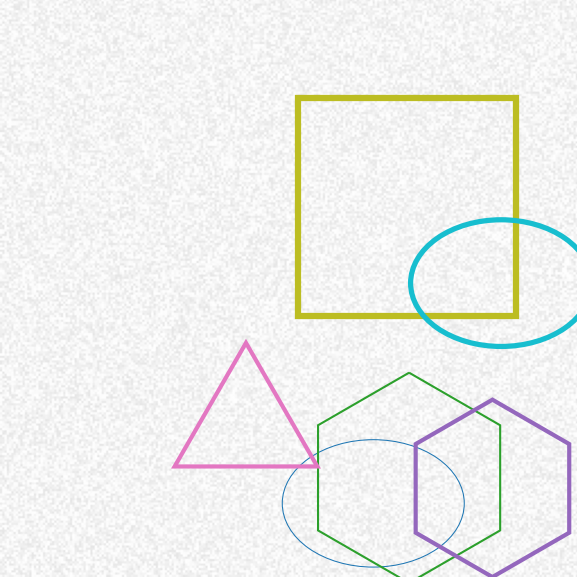[{"shape": "oval", "thickness": 0.5, "radius": 0.79, "center": [0.646, 0.127]}, {"shape": "hexagon", "thickness": 1, "radius": 0.91, "center": [0.708, 0.172]}, {"shape": "hexagon", "thickness": 2, "radius": 0.77, "center": [0.853, 0.153]}, {"shape": "triangle", "thickness": 2, "radius": 0.71, "center": [0.426, 0.263]}, {"shape": "square", "thickness": 3, "radius": 0.94, "center": [0.705, 0.641]}, {"shape": "oval", "thickness": 2.5, "radius": 0.78, "center": [0.868, 0.509]}]